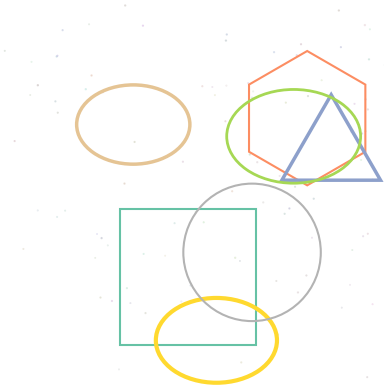[{"shape": "square", "thickness": 1.5, "radius": 0.88, "center": [0.489, 0.28]}, {"shape": "hexagon", "thickness": 1.5, "radius": 0.87, "center": [0.798, 0.693]}, {"shape": "triangle", "thickness": 2.5, "radius": 0.74, "center": [0.86, 0.606]}, {"shape": "oval", "thickness": 2, "radius": 0.87, "center": [0.763, 0.646]}, {"shape": "oval", "thickness": 3, "radius": 0.79, "center": [0.562, 0.116]}, {"shape": "oval", "thickness": 2.5, "radius": 0.74, "center": [0.346, 0.677]}, {"shape": "circle", "thickness": 1.5, "radius": 0.89, "center": [0.655, 0.345]}]